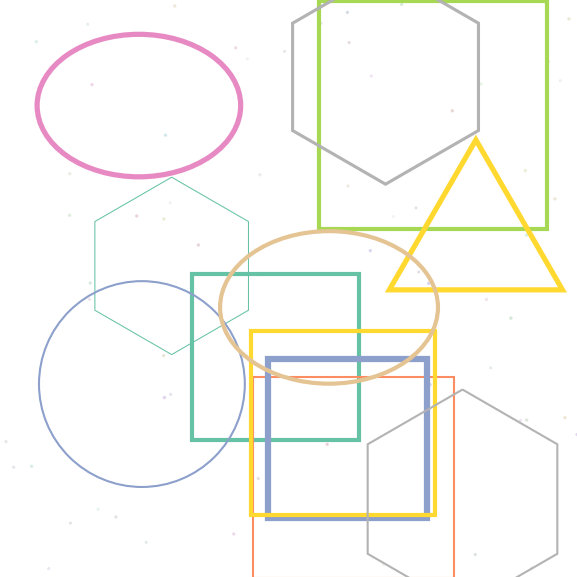[{"shape": "square", "thickness": 2, "radius": 0.72, "center": [0.477, 0.381]}, {"shape": "hexagon", "thickness": 0.5, "radius": 0.77, "center": [0.297, 0.539]}, {"shape": "square", "thickness": 1, "radius": 0.87, "center": [0.612, 0.173]}, {"shape": "circle", "thickness": 1, "radius": 0.89, "center": [0.246, 0.334]}, {"shape": "square", "thickness": 3, "radius": 0.69, "center": [0.602, 0.239]}, {"shape": "oval", "thickness": 2.5, "radius": 0.88, "center": [0.241, 0.816]}, {"shape": "square", "thickness": 2, "radius": 0.99, "center": [0.75, 0.8]}, {"shape": "triangle", "thickness": 2.5, "radius": 0.87, "center": [0.824, 0.584]}, {"shape": "square", "thickness": 2, "radius": 0.8, "center": [0.594, 0.267]}, {"shape": "oval", "thickness": 2, "radius": 0.94, "center": [0.57, 0.467]}, {"shape": "hexagon", "thickness": 1, "radius": 0.95, "center": [0.801, 0.135]}, {"shape": "hexagon", "thickness": 1.5, "radius": 0.93, "center": [0.668, 0.866]}]